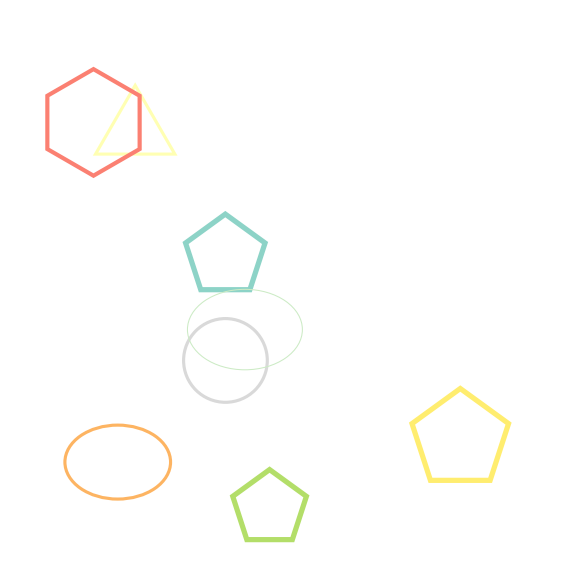[{"shape": "pentagon", "thickness": 2.5, "radius": 0.36, "center": [0.39, 0.556]}, {"shape": "triangle", "thickness": 1.5, "radius": 0.4, "center": [0.234, 0.772]}, {"shape": "hexagon", "thickness": 2, "radius": 0.46, "center": [0.162, 0.787]}, {"shape": "oval", "thickness": 1.5, "radius": 0.46, "center": [0.204, 0.199]}, {"shape": "pentagon", "thickness": 2.5, "radius": 0.34, "center": [0.467, 0.119]}, {"shape": "circle", "thickness": 1.5, "radius": 0.36, "center": [0.39, 0.375]}, {"shape": "oval", "thickness": 0.5, "radius": 0.5, "center": [0.424, 0.428]}, {"shape": "pentagon", "thickness": 2.5, "radius": 0.44, "center": [0.797, 0.238]}]